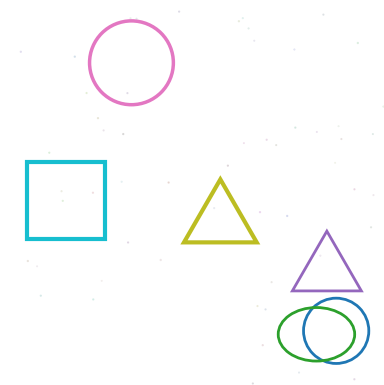[{"shape": "circle", "thickness": 2, "radius": 0.42, "center": [0.873, 0.141]}, {"shape": "oval", "thickness": 2, "radius": 0.5, "center": [0.822, 0.132]}, {"shape": "triangle", "thickness": 2, "radius": 0.52, "center": [0.849, 0.296]}, {"shape": "circle", "thickness": 2.5, "radius": 0.54, "center": [0.341, 0.837]}, {"shape": "triangle", "thickness": 3, "radius": 0.55, "center": [0.572, 0.425]}, {"shape": "square", "thickness": 3, "radius": 0.5, "center": [0.171, 0.479]}]